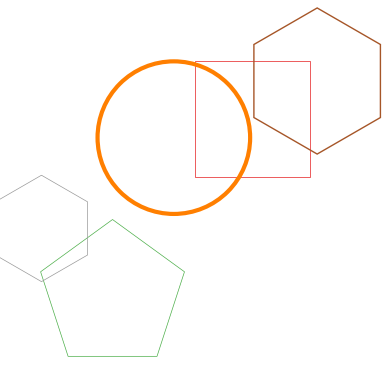[{"shape": "square", "thickness": 0.5, "radius": 0.75, "center": [0.655, 0.691]}, {"shape": "pentagon", "thickness": 0.5, "radius": 0.98, "center": [0.292, 0.233]}, {"shape": "circle", "thickness": 3, "radius": 0.99, "center": [0.452, 0.642]}, {"shape": "hexagon", "thickness": 1, "radius": 0.95, "center": [0.824, 0.79]}, {"shape": "hexagon", "thickness": 0.5, "radius": 0.69, "center": [0.108, 0.407]}]